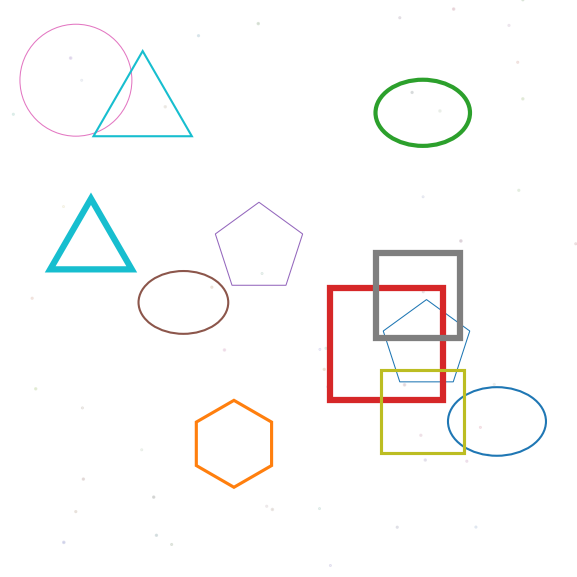[{"shape": "pentagon", "thickness": 0.5, "radius": 0.39, "center": [0.739, 0.402]}, {"shape": "oval", "thickness": 1, "radius": 0.42, "center": [0.861, 0.269]}, {"shape": "hexagon", "thickness": 1.5, "radius": 0.38, "center": [0.405, 0.231]}, {"shape": "oval", "thickness": 2, "radius": 0.41, "center": [0.732, 0.804]}, {"shape": "square", "thickness": 3, "radius": 0.49, "center": [0.669, 0.404]}, {"shape": "pentagon", "thickness": 0.5, "radius": 0.4, "center": [0.448, 0.569]}, {"shape": "oval", "thickness": 1, "radius": 0.39, "center": [0.318, 0.475]}, {"shape": "circle", "thickness": 0.5, "radius": 0.48, "center": [0.131, 0.86]}, {"shape": "square", "thickness": 3, "radius": 0.37, "center": [0.724, 0.488]}, {"shape": "square", "thickness": 1.5, "radius": 0.36, "center": [0.732, 0.287]}, {"shape": "triangle", "thickness": 3, "radius": 0.41, "center": [0.158, 0.573]}, {"shape": "triangle", "thickness": 1, "radius": 0.49, "center": [0.247, 0.812]}]